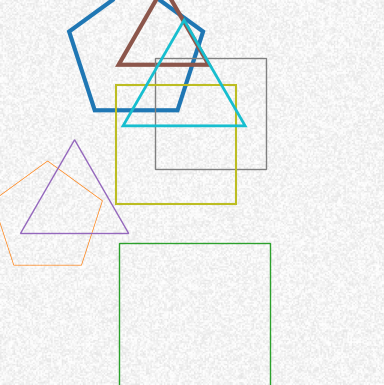[{"shape": "pentagon", "thickness": 3, "radius": 0.91, "center": [0.354, 0.862]}, {"shape": "pentagon", "thickness": 0.5, "radius": 0.75, "center": [0.124, 0.432]}, {"shape": "square", "thickness": 1, "radius": 0.98, "center": [0.506, 0.173]}, {"shape": "triangle", "thickness": 1, "radius": 0.81, "center": [0.194, 0.475]}, {"shape": "triangle", "thickness": 3, "radius": 0.68, "center": [0.425, 0.899]}, {"shape": "square", "thickness": 1, "radius": 0.72, "center": [0.547, 0.706]}, {"shape": "square", "thickness": 1.5, "radius": 0.78, "center": [0.457, 0.625]}, {"shape": "triangle", "thickness": 2, "radius": 0.91, "center": [0.478, 0.765]}]